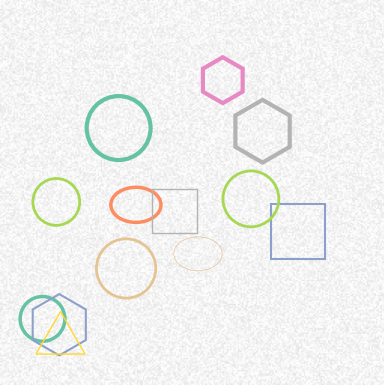[{"shape": "circle", "thickness": 2.5, "radius": 0.29, "center": [0.11, 0.172]}, {"shape": "circle", "thickness": 3, "radius": 0.42, "center": [0.308, 0.667]}, {"shape": "oval", "thickness": 2.5, "radius": 0.33, "center": [0.353, 0.468]}, {"shape": "square", "thickness": 1.5, "radius": 0.36, "center": [0.774, 0.399]}, {"shape": "hexagon", "thickness": 1.5, "radius": 0.4, "center": [0.154, 0.156]}, {"shape": "hexagon", "thickness": 3, "radius": 0.3, "center": [0.579, 0.792]}, {"shape": "circle", "thickness": 2, "radius": 0.3, "center": [0.146, 0.476]}, {"shape": "circle", "thickness": 2, "radius": 0.36, "center": [0.652, 0.483]}, {"shape": "triangle", "thickness": 1, "radius": 0.37, "center": [0.157, 0.117]}, {"shape": "oval", "thickness": 0.5, "radius": 0.31, "center": [0.514, 0.341]}, {"shape": "circle", "thickness": 2, "radius": 0.38, "center": [0.328, 0.303]}, {"shape": "square", "thickness": 1, "radius": 0.29, "center": [0.453, 0.452]}, {"shape": "hexagon", "thickness": 3, "radius": 0.41, "center": [0.682, 0.659]}]